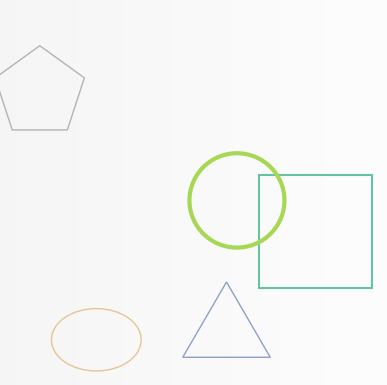[{"shape": "square", "thickness": 1.5, "radius": 0.73, "center": [0.815, 0.399]}, {"shape": "triangle", "thickness": 1, "radius": 0.65, "center": [0.585, 0.137]}, {"shape": "circle", "thickness": 3, "radius": 0.61, "center": [0.611, 0.479]}, {"shape": "oval", "thickness": 1, "radius": 0.58, "center": [0.249, 0.117]}, {"shape": "pentagon", "thickness": 1, "radius": 0.6, "center": [0.103, 0.76]}]